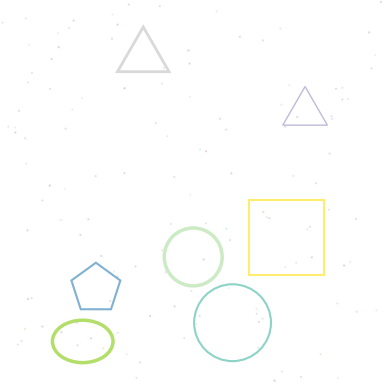[{"shape": "circle", "thickness": 1.5, "radius": 0.5, "center": [0.604, 0.162]}, {"shape": "triangle", "thickness": 1, "radius": 0.33, "center": [0.792, 0.708]}, {"shape": "pentagon", "thickness": 1.5, "radius": 0.33, "center": [0.249, 0.251]}, {"shape": "oval", "thickness": 2.5, "radius": 0.39, "center": [0.215, 0.113]}, {"shape": "triangle", "thickness": 2, "radius": 0.39, "center": [0.372, 0.853]}, {"shape": "circle", "thickness": 2.5, "radius": 0.38, "center": [0.502, 0.333]}, {"shape": "square", "thickness": 1.5, "radius": 0.49, "center": [0.745, 0.384]}]